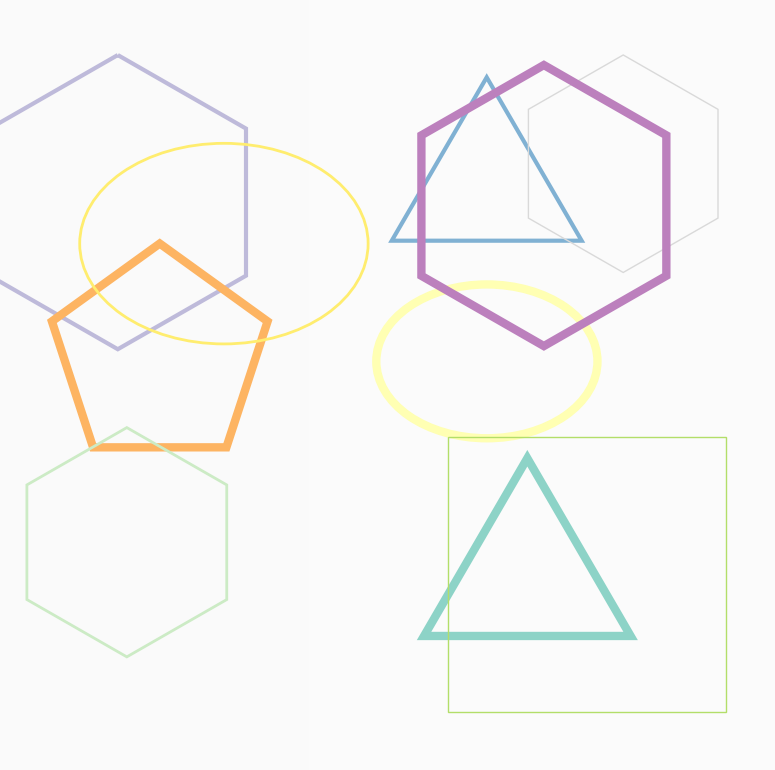[{"shape": "triangle", "thickness": 3, "radius": 0.77, "center": [0.68, 0.251]}, {"shape": "oval", "thickness": 3, "radius": 0.71, "center": [0.628, 0.531]}, {"shape": "hexagon", "thickness": 1.5, "radius": 0.96, "center": [0.152, 0.737]}, {"shape": "triangle", "thickness": 1.5, "radius": 0.71, "center": [0.628, 0.758]}, {"shape": "pentagon", "thickness": 3, "radius": 0.73, "center": [0.206, 0.537]}, {"shape": "square", "thickness": 0.5, "radius": 0.9, "center": [0.757, 0.254]}, {"shape": "hexagon", "thickness": 0.5, "radius": 0.71, "center": [0.804, 0.787]}, {"shape": "hexagon", "thickness": 3, "radius": 0.91, "center": [0.702, 0.733]}, {"shape": "hexagon", "thickness": 1, "radius": 0.74, "center": [0.164, 0.296]}, {"shape": "oval", "thickness": 1, "radius": 0.93, "center": [0.289, 0.684]}]